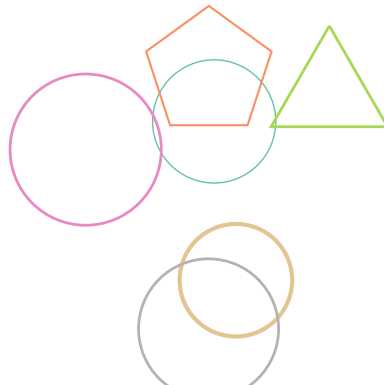[{"shape": "circle", "thickness": 1, "radius": 0.8, "center": [0.556, 0.685]}, {"shape": "pentagon", "thickness": 1.5, "radius": 0.86, "center": [0.542, 0.813]}, {"shape": "circle", "thickness": 2, "radius": 0.98, "center": [0.223, 0.611]}, {"shape": "triangle", "thickness": 2, "radius": 0.87, "center": [0.855, 0.758]}, {"shape": "circle", "thickness": 3, "radius": 0.73, "center": [0.613, 0.272]}, {"shape": "circle", "thickness": 2, "radius": 0.91, "center": [0.542, 0.146]}]